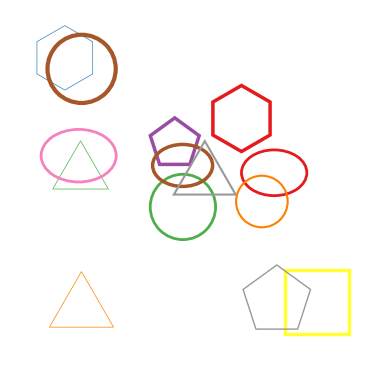[{"shape": "hexagon", "thickness": 2.5, "radius": 0.43, "center": [0.627, 0.692]}, {"shape": "oval", "thickness": 2, "radius": 0.42, "center": [0.712, 0.551]}, {"shape": "hexagon", "thickness": 0.5, "radius": 0.42, "center": [0.168, 0.85]}, {"shape": "triangle", "thickness": 0.5, "radius": 0.42, "center": [0.209, 0.551]}, {"shape": "circle", "thickness": 2, "radius": 0.42, "center": [0.475, 0.462]}, {"shape": "pentagon", "thickness": 2.5, "radius": 0.33, "center": [0.454, 0.627]}, {"shape": "circle", "thickness": 1.5, "radius": 0.33, "center": [0.68, 0.477]}, {"shape": "triangle", "thickness": 0.5, "radius": 0.48, "center": [0.212, 0.198]}, {"shape": "square", "thickness": 2.5, "radius": 0.42, "center": [0.823, 0.215]}, {"shape": "circle", "thickness": 3, "radius": 0.44, "center": [0.212, 0.821]}, {"shape": "oval", "thickness": 2.5, "radius": 0.39, "center": [0.474, 0.57]}, {"shape": "oval", "thickness": 2, "radius": 0.49, "center": [0.204, 0.596]}, {"shape": "pentagon", "thickness": 1, "radius": 0.46, "center": [0.719, 0.22]}, {"shape": "triangle", "thickness": 1.5, "radius": 0.46, "center": [0.532, 0.541]}]